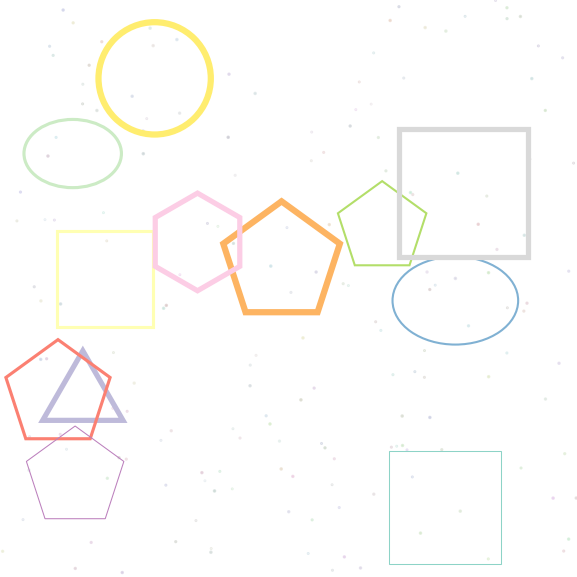[{"shape": "square", "thickness": 0.5, "radius": 0.49, "center": [0.77, 0.12]}, {"shape": "square", "thickness": 1.5, "radius": 0.41, "center": [0.182, 0.516]}, {"shape": "triangle", "thickness": 2.5, "radius": 0.4, "center": [0.143, 0.311]}, {"shape": "pentagon", "thickness": 1.5, "radius": 0.47, "center": [0.1, 0.316]}, {"shape": "oval", "thickness": 1, "radius": 0.54, "center": [0.788, 0.479]}, {"shape": "pentagon", "thickness": 3, "radius": 0.53, "center": [0.488, 0.544]}, {"shape": "pentagon", "thickness": 1, "radius": 0.4, "center": [0.662, 0.605]}, {"shape": "hexagon", "thickness": 2.5, "radius": 0.42, "center": [0.342, 0.58]}, {"shape": "square", "thickness": 2.5, "radius": 0.56, "center": [0.803, 0.665]}, {"shape": "pentagon", "thickness": 0.5, "radius": 0.44, "center": [0.13, 0.173]}, {"shape": "oval", "thickness": 1.5, "radius": 0.42, "center": [0.126, 0.733]}, {"shape": "circle", "thickness": 3, "radius": 0.49, "center": [0.268, 0.863]}]